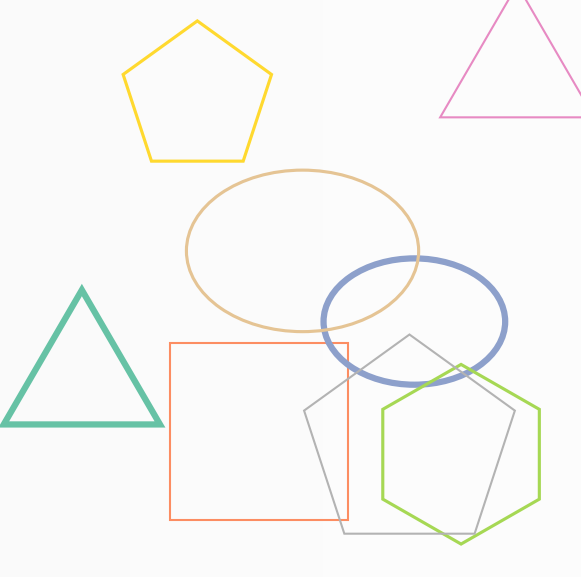[{"shape": "triangle", "thickness": 3, "radius": 0.78, "center": [0.141, 0.342]}, {"shape": "square", "thickness": 1, "radius": 0.77, "center": [0.446, 0.252]}, {"shape": "oval", "thickness": 3, "radius": 0.78, "center": [0.713, 0.442]}, {"shape": "triangle", "thickness": 1, "radius": 0.76, "center": [0.89, 0.872]}, {"shape": "hexagon", "thickness": 1.5, "radius": 0.78, "center": [0.793, 0.213]}, {"shape": "pentagon", "thickness": 1.5, "radius": 0.67, "center": [0.339, 0.829]}, {"shape": "oval", "thickness": 1.5, "radius": 1.0, "center": [0.52, 0.565]}, {"shape": "pentagon", "thickness": 1, "radius": 0.95, "center": [0.704, 0.229]}]